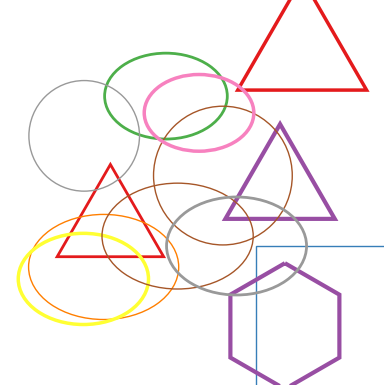[{"shape": "triangle", "thickness": 2, "radius": 0.8, "center": [0.287, 0.413]}, {"shape": "triangle", "thickness": 2.5, "radius": 0.97, "center": [0.785, 0.863]}, {"shape": "square", "thickness": 1, "radius": 0.96, "center": [0.857, 0.17]}, {"shape": "oval", "thickness": 2, "radius": 0.8, "center": [0.431, 0.75]}, {"shape": "hexagon", "thickness": 3, "radius": 0.82, "center": [0.74, 0.153]}, {"shape": "triangle", "thickness": 3, "radius": 0.82, "center": [0.727, 0.514]}, {"shape": "oval", "thickness": 1, "radius": 0.97, "center": [0.269, 0.307]}, {"shape": "oval", "thickness": 2.5, "radius": 0.85, "center": [0.217, 0.276]}, {"shape": "circle", "thickness": 1, "radius": 0.9, "center": [0.579, 0.544]}, {"shape": "oval", "thickness": 1, "radius": 0.98, "center": [0.461, 0.387]}, {"shape": "oval", "thickness": 2.5, "radius": 0.71, "center": [0.517, 0.707]}, {"shape": "oval", "thickness": 2, "radius": 0.91, "center": [0.614, 0.361]}, {"shape": "circle", "thickness": 1, "radius": 0.72, "center": [0.219, 0.647]}]